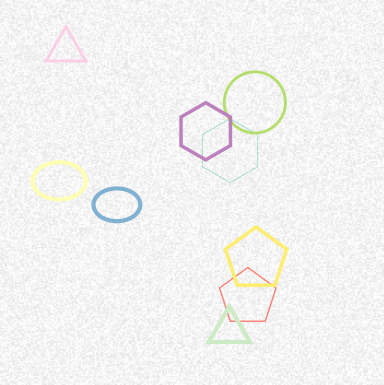[{"shape": "hexagon", "thickness": 0.5, "radius": 0.42, "center": [0.597, 0.609]}, {"shape": "oval", "thickness": 3, "radius": 0.35, "center": [0.154, 0.53]}, {"shape": "pentagon", "thickness": 1, "radius": 0.39, "center": [0.644, 0.228]}, {"shape": "oval", "thickness": 3, "radius": 0.3, "center": [0.304, 0.468]}, {"shape": "circle", "thickness": 2, "radius": 0.4, "center": [0.662, 0.734]}, {"shape": "triangle", "thickness": 2, "radius": 0.3, "center": [0.171, 0.871]}, {"shape": "hexagon", "thickness": 2.5, "radius": 0.37, "center": [0.534, 0.659]}, {"shape": "triangle", "thickness": 3, "radius": 0.31, "center": [0.596, 0.143]}, {"shape": "pentagon", "thickness": 2.5, "radius": 0.42, "center": [0.665, 0.327]}]